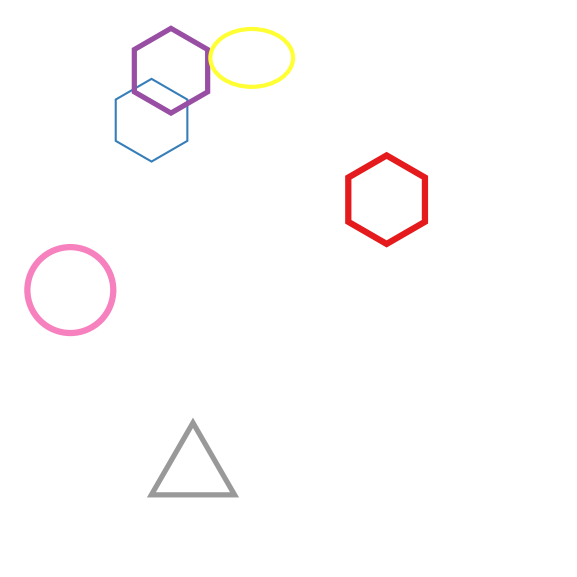[{"shape": "hexagon", "thickness": 3, "radius": 0.38, "center": [0.669, 0.653]}, {"shape": "hexagon", "thickness": 1, "radius": 0.36, "center": [0.262, 0.791]}, {"shape": "hexagon", "thickness": 2.5, "radius": 0.37, "center": [0.296, 0.877]}, {"shape": "oval", "thickness": 2, "radius": 0.36, "center": [0.436, 0.899]}, {"shape": "circle", "thickness": 3, "radius": 0.37, "center": [0.122, 0.497]}, {"shape": "triangle", "thickness": 2.5, "radius": 0.42, "center": [0.334, 0.184]}]